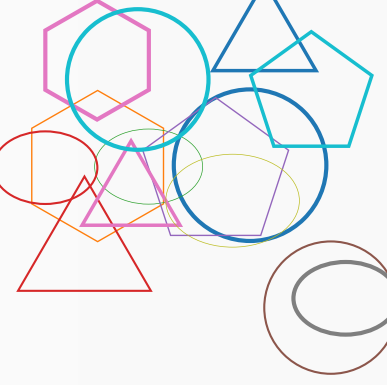[{"shape": "circle", "thickness": 3, "radius": 0.98, "center": [0.645, 0.571]}, {"shape": "triangle", "thickness": 2.5, "radius": 0.77, "center": [0.683, 0.893]}, {"shape": "hexagon", "thickness": 1, "radius": 0.98, "center": [0.252, 0.569]}, {"shape": "oval", "thickness": 0.5, "radius": 0.7, "center": [0.384, 0.567]}, {"shape": "triangle", "thickness": 1.5, "radius": 0.99, "center": [0.218, 0.344]}, {"shape": "oval", "thickness": 1.5, "radius": 0.67, "center": [0.117, 0.564]}, {"shape": "pentagon", "thickness": 1, "radius": 0.99, "center": [0.557, 0.549]}, {"shape": "circle", "thickness": 1.5, "radius": 0.86, "center": [0.854, 0.201]}, {"shape": "triangle", "thickness": 2.5, "radius": 0.73, "center": [0.338, 0.488]}, {"shape": "hexagon", "thickness": 3, "radius": 0.77, "center": [0.251, 0.844]}, {"shape": "oval", "thickness": 3, "radius": 0.67, "center": [0.892, 0.225]}, {"shape": "oval", "thickness": 0.5, "radius": 0.86, "center": [0.6, 0.479]}, {"shape": "pentagon", "thickness": 2.5, "radius": 0.82, "center": [0.803, 0.753]}, {"shape": "circle", "thickness": 3, "radius": 0.91, "center": [0.355, 0.794]}]